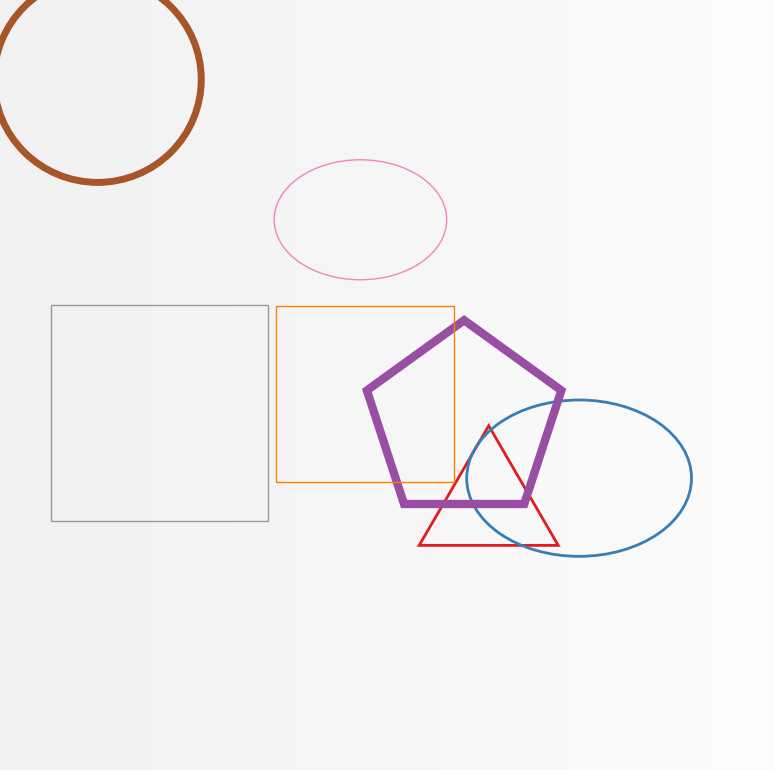[{"shape": "triangle", "thickness": 1, "radius": 0.52, "center": [0.631, 0.343]}, {"shape": "oval", "thickness": 1, "radius": 0.73, "center": [0.747, 0.379]}, {"shape": "pentagon", "thickness": 3, "radius": 0.66, "center": [0.599, 0.452]}, {"shape": "square", "thickness": 0.5, "radius": 0.57, "center": [0.47, 0.488]}, {"shape": "circle", "thickness": 2.5, "radius": 0.67, "center": [0.126, 0.897]}, {"shape": "oval", "thickness": 0.5, "radius": 0.56, "center": [0.465, 0.715]}, {"shape": "square", "thickness": 0.5, "radius": 0.7, "center": [0.205, 0.463]}]